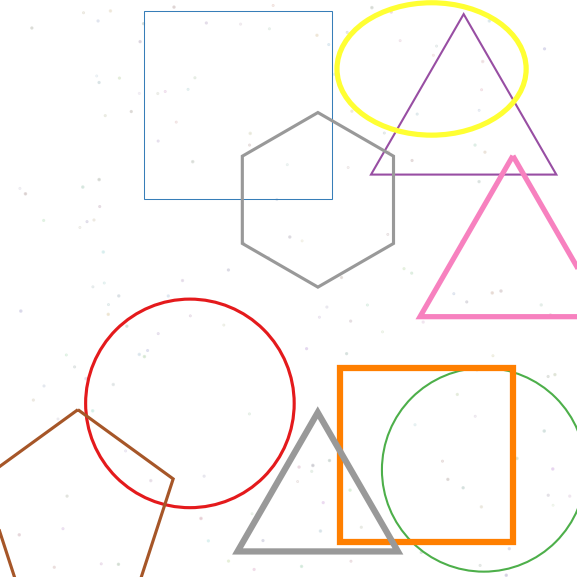[{"shape": "circle", "thickness": 1.5, "radius": 0.9, "center": [0.329, 0.301]}, {"shape": "square", "thickness": 0.5, "radius": 0.81, "center": [0.412, 0.818]}, {"shape": "circle", "thickness": 1, "radius": 0.88, "center": [0.838, 0.186]}, {"shape": "triangle", "thickness": 1, "radius": 0.93, "center": [0.803, 0.789]}, {"shape": "square", "thickness": 3, "radius": 0.75, "center": [0.738, 0.211]}, {"shape": "oval", "thickness": 2.5, "radius": 0.82, "center": [0.747, 0.88]}, {"shape": "pentagon", "thickness": 1.5, "radius": 0.87, "center": [0.135, 0.116]}, {"shape": "triangle", "thickness": 2.5, "radius": 0.93, "center": [0.888, 0.544]}, {"shape": "triangle", "thickness": 3, "radius": 0.8, "center": [0.55, 0.124]}, {"shape": "hexagon", "thickness": 1.5, "radius": 0.76, "center": [0.551, 0.653]}]